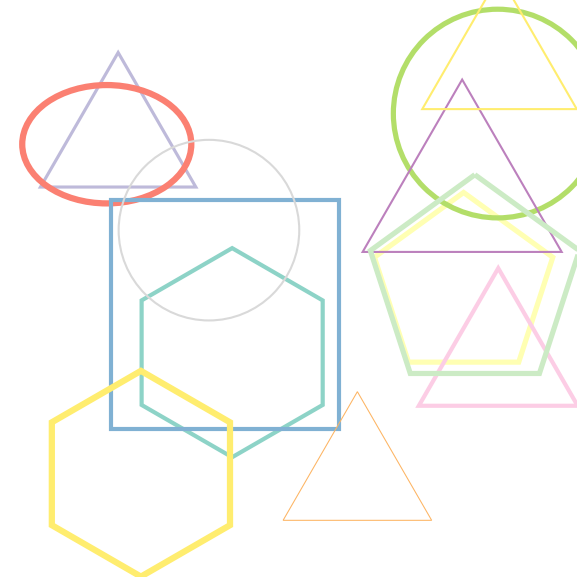[{"shape": "hexagon", "thickness": 2, "radius": 0.91, "center": [0.402, 0.388]}, {"shape": "pentagon", "thickness": 2.5, "radius": 0.81, "center": [0.803, 0.503]}, {"shape": "triangle", "thickness": 1.5, "radius": 0.78, "center": [0.205, 0.753]}, {"shape": "oval", "thickness": 3, "radius": 0.73, "center": [0.185, 0.749]}, {"shape": "square", "thickness": 2, "radius": 0.99, "center": [0.39, 0.454]}, {"shape": "triangle", "thickness": 0.5, "radius": 0.74, "center": [0.619, 0.172]}, {"shape": "circle", "thickness": 2.5, "radius": 0.9, "center": [0.862, 0.803]}, {"shape": "triangle", "thickness": 2, "radius": 0.79, "center": [0.863, 0.376]}, {"shape": "circle", "thickness": 1, "radius": 0.78, "center": [0.362, 0.601]}, {"shape": "triangle", "thickness": 1, "radius": 0.99, "center": [0.8, 0.662]}, {"shape": "pentagon", "thickness": 2.5, "radius": 0.95, "center": [0.822, 0.506]}, {"shape": "hexagon", "thickness": 3, "radius": 0.89, "center": [0.244, 0.179]}, {"shape": "triangle", "thickness": 1, "radius": 0.77, "center": [0.865, 0.887]}]